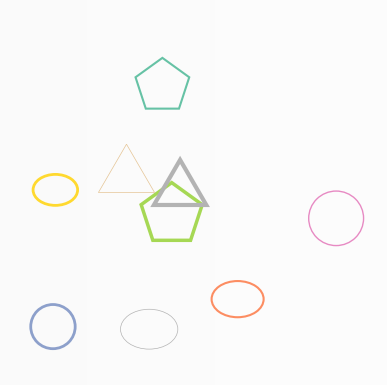[{"shape": "pentagon", "thickness": 1.5, "radius": 0.36, "center": [0.419, 0.777]}, {"shape": "oval", "thickness": 1.5, "radius": 0.34, "center": [0.613, 0.223]}, {"shape": "circle", "thickness": 2, "radius": 0.29, "center": [0.137, 0.152]}, {"shape": "circle", "thickness": 1, "radius": 0.35, "center": [0.867, 0.433]}, {"shape": "pentagon", "thickness": 2.5, "radius": 0.41, "center": [0.443, 0.443]}, {"shape": "oval", "thickness": 2, "radius": 0.29, "center": [0.143, 0.507]}, {"shape": "triangle", "thickness": 0.5, "radius": 0.42, "center": [0.326, 0.542]}, {"shape": "triangle", "thickness": 3, "radius": 0.39, "center": [0.465, 0.507]}, {"shape": "oval", "thickness": 0.5, "radius": 0.37, "center": [0.385, 0.145]}]